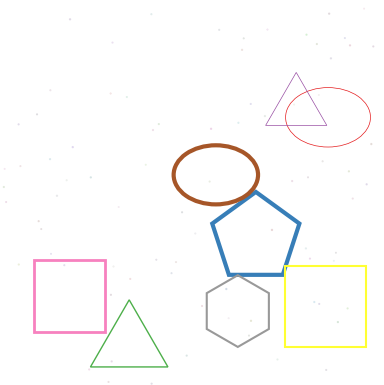[{"shape": "oval", "thickness": 0.5, "radius": 0.55, "center": [0.852, 0.695]}, {"shape": "pentagon", "thickness": 3, "radius": 0.6, "center": [0.664, 0.382]}, {"shape": "triangle", "thickness": 1, "radius": 0.58, "center": [0.336, 0.105]}, {"shape": "triangle", "thickness": 0.5, "radius": 0.46, "center": [0.769, 0.72]}, {"shape": "square", "thickness": 1.5, "radius": 0.52, "center": [0.845, 0.205]}, {"shape": "oval", "thickness": 3, "radius": 0.55, "center": [0.561, 0.546]}, {"shape": "square", "thickness": 2, "radius": 0.46, "center": [0.181, 0.231]}, {"shape": "hexagon", "thickness": 1.5, "radius": 0.47, "center": [0.618, 0.192]}]